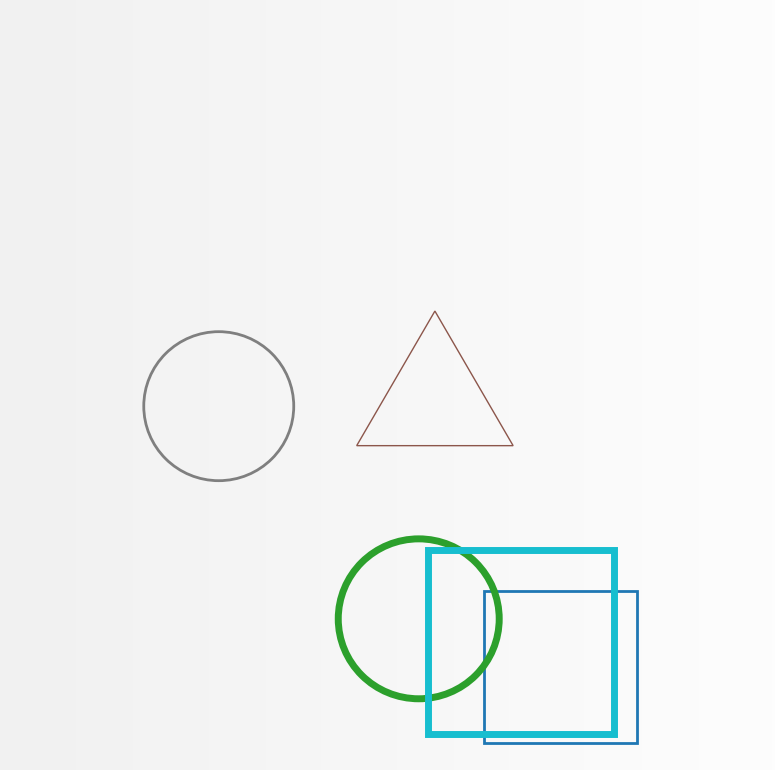[{"shape": "square", "thickness": 1, "radius": 0.49, "center": [0.724, 0.134]}, {"shape": "circle", "thickness": 2.5, "radius": 0.52, "center": [0.54, 0.196]}, {"shape": "triangle", "thickness": 0.5, "radius": 0.58, "center": [0.561, 0.479]}, {"shape": "circle", "thickness": 1, "radius": 0.48, "center": [0.282, 0.472]}, {"shape": "square", "thickness": 2.5, "radius": 0.6, "center": [0.672, 0.166]}]